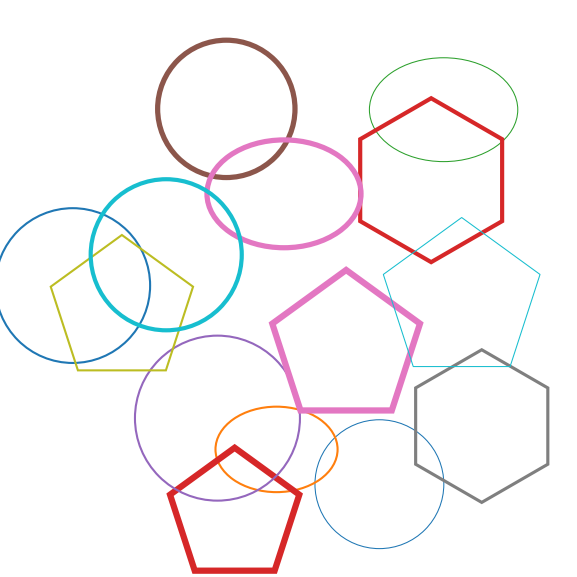[{"shape": "circle", "thickness": 0.5, "radius": 0.56, "center": [0.657, 0.161]}, {"shape": "circle", "thickness": 1, "radius": 0.67, "center": [0.126, 0.505]}, {"shape": "oval", "thickness": 1, "radius": 0.53, "center": [0.479, 0.221]}, {"shape": "oval", "thickness": 0.5, "radius": 0.64, "center": [0.768, 0.809]}, {"shape": "hexagon", "thickness": 2, "radius": 0.71, "center": [0.747, 0.687]}, {"shape": "pentagon", "thickness": 3, "radius": 0.59, "center": [0.406, 0.106]}, {"shape": "circle", "thickness": 1, "radius": 0.71, "center": [0.377, 0.275]}, {"shape": "circle", "thickness": 2.5, "radius": 0.59, "center": [0.392, 0.811]}, {"shape": "oval", "thickness": 2.5, "radius": 0.67, "center": [0.492, 0.664]}, {"shape": "pentagon", "thickness": 3, "radius": 0.67, "center": [0.599, 0.397]}, {"shape": "hexagon", "thickness": 1.5, "radius": 0.66, "center": [0.834, 0.261]}, {"shape": "pentagon", "thickness": 1, "radius": 0.65, "center": [0.211, 0.463]}, {"shape": "circle", "thickness": 2, "radius": 0.65, "center": [0.288, 0.558]}, {"shape": "pentagon", "thickness": 0.5, "radius": 0.71, "center": [0.799, 0.48]}]